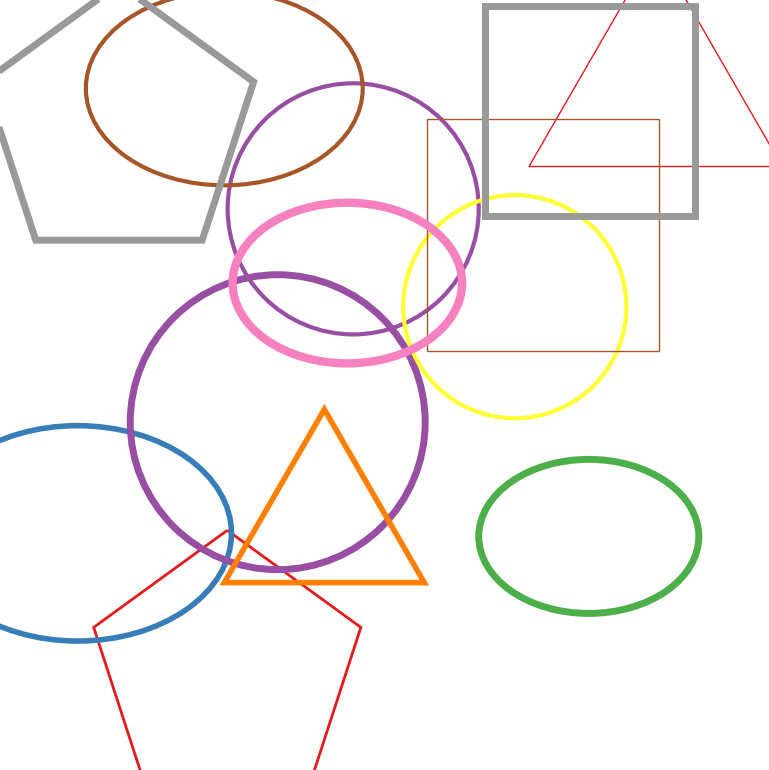[{"shape": "triangle", "thickness": 0.5, "radius": 0.95, "center": [0.851, 0.879]}, {"shape": "pentagon", "thickness": 1, "radius": 0.91, "center": [0.295, 0.129]}, {"shape": "oval", "thickness": 2, "radius": 1.0, "center": [0.101, 0.307]}, {"shape": "oval", "thickness": 2.5, "radius": 0.71, "center": [0.765, 0.303]}, {"shape": "circle", "thickness": 2.5, "radius": 0.96, "center": [0.361, 0.452]}, {"shape": "circle", "thickness": 1.5, "radius": 0.82, "center": [0.459, 0.729]}, {"shape": "triangle", "thickness": 2, "radius": 0.75, "center": [0.421, 0.318]}, {"shape": "circle", "thickness": 1.5, "radius": 0.72, "center": [0.669, 0.602]}, {"shape": "oval", "thickness": 1.5, "radius": 0.9, "center": [0.291, 0.885]}, {"shape": "square", "thickness": 0.5, "radius": 0.75, "center": [0.705, 0.695]}, {"shape": "oval", "thickness": 3, "radius": 0.75, "center": [0.451, 0.632]}, {"shape": "square", "thickness": 2.5, "radius": 0.68, "center": [0.766, 0.856]}, {"shape": "pentagon", "thickness": 2.5, "radius": 0.92, "center": [0.155, 0.837]}]